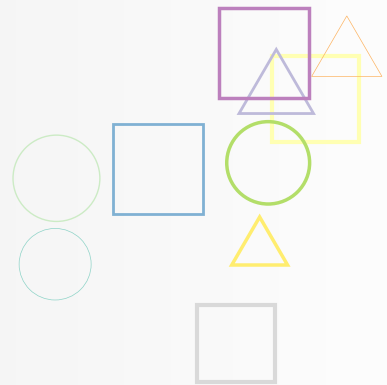[{"shape": "circle", "thickness": 0.5, "radius": 0.46, "center": [0.142, 0.314]}, {"shape": "square", "thickness": 3, "radius": 0.56, "center": [0.815, 0.743]}, {"shape": "triangle", "thickness": 2, "radius": 0.56, "center": [0.713, 0.761]}, {"shape": "square", "thickness": 2, "radius": 0.58, "center": [0.408, 0.56]}, {"shape": "triangle", "thickness": 0.5, "radius": 0.52, "center": [0.895, 0.854]}, {"shape": "circle", "thickness": 2.5, "radius": 0.53, "center": [0.692, 0.577]}, {"shape": "square", "thickness": 3, "radius": 0.5, "center": [0.608, 0.107]}, {"shape": "square", "thickness": 2.5, "radius": 0.58, "center": [0.682, 0.862]}, {"shape": "circle", "thickness": 1, "radius": 0.56, "center": [0.146, 0.537]}, {"shape": "triangle", "thickness": 2.5, "radius": 0.42, "center": [0.67, 0.353]}]